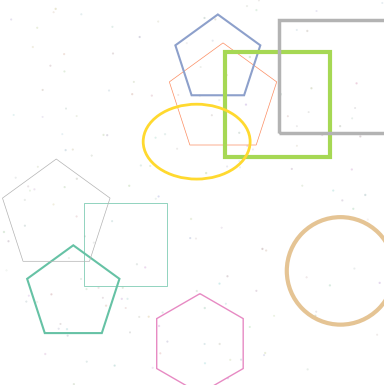[{"shape": "pentagon", "thickness": 1.5, "radius": 0.63, "center": [0.19, 0.237]}, {"shape": "square", "thickness": 0.5, "radius": 0.54, "center": [0.325, 0.365]}, {"shape": "pentagon", "thickness": 0.5, "radius": 0.73, "center": [0.579, 0.742]}, {"shape": "pentagon", "thickness": 1.5, "radius": 0.58, "center": [0.566, 0.846]}, {"shape": "hexagon", "thickness": 1, "radius": 0.65, "center": [0.519, 0.108]}, {"shape": "square", "thickness": 3, "radius": 0.68, "center": [0.721, 0.729]}, {"shape": "oval", "thickness": 2, "radius": 0.69, "center": [0.511, 0.632]}, {"shape": "circle", "thickness": 3, "radius": 0.7, "center": [0.885, 0.296]}, {"shape": "square", "thickness": 2.5, "radius": 0.74, "center": [0.873, 0.802]}, {"shape": "pentagon", "thickness": 0.5, "radius": 0.73, "center": [0.146, 0.44]}]